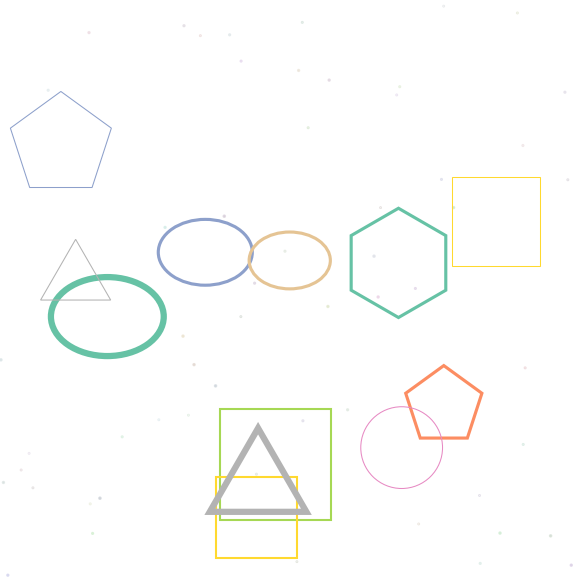[{"shape": "hexagon", "thickness": 1.5, "radius": 0.47, "center": [0.69, 0.544]}, {"shape": "oval", "thickness": 3, "radius": 0.49, "center": [0.186, 0.451]}, {"shape": "pentagon", "thickness": 1.5, "radius": 0.35, "center": [0.768, 0.297]}, {"shape": "oval", "thickness": 1.5, "radius": 0.41, "center": [0.355, 0.562]}, {"shape": "pentagon", "thickness": 0.5, "radius": 0.46, "center": [0.105, 0.749]}, {"shape": "circle", "thickness": 0.5, "radius": 0.35, "center": [0.696, 0.224]}, {"shape": "square", "thickness": 1, "radius": 0.48, "center": [0.477, 0.194]}, {"shape": "square", "thickness": 0.5, "radius": 0.38, "center": [0.859, 0.616]}, {"shape": "square", "thickness": 1, "radius": 0.35, "center": [0.444, 0.103]}, {"shape": "oval", "thickness": 1.5, "radius": 0.35, "center": [0.502, 0.548]}, {"shape": "triangle", "thickness": 3, "radius": 0.48, "center": [0.447, 0.161]}, {"shape": "triangle", "thickness": 0.5, "radius": 0.35, "center": [0.131, 0.515]}]